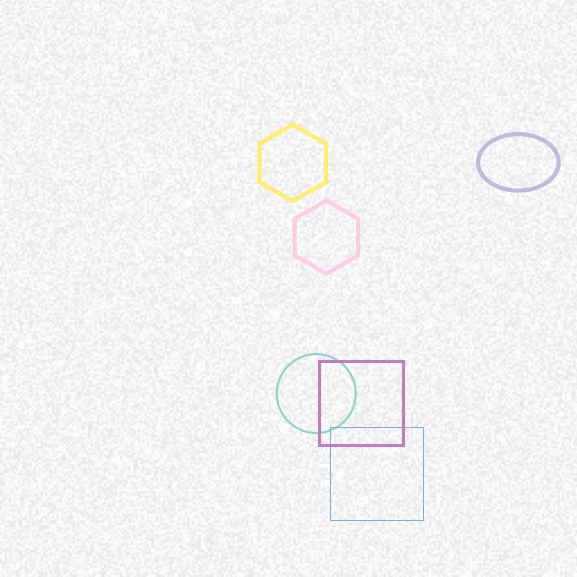[{"shape": "circle", "thickness": 1, "radius": 0.34, "center": [0.548, 0.318]}, {"shape": "oval", "thickness": 2, "radius": 0.35, "center": [0.898, 0.718]}, {"shape": "square", "thickness": 0.5, "radius": 0.4, "center": [0.652, 0.179]}, {"shape": "hexagon", "thickness": 2, "radius": 0.32, "center": [0.565, 0.589]}, {"shape": "square", "thickness": 1.5, "radius": 0.36, "center": [0.625, 0.301]}, {"shape": "hexagon", "thickness": 2, "radius": 0.33, "center": [0.507, 0.717]}]